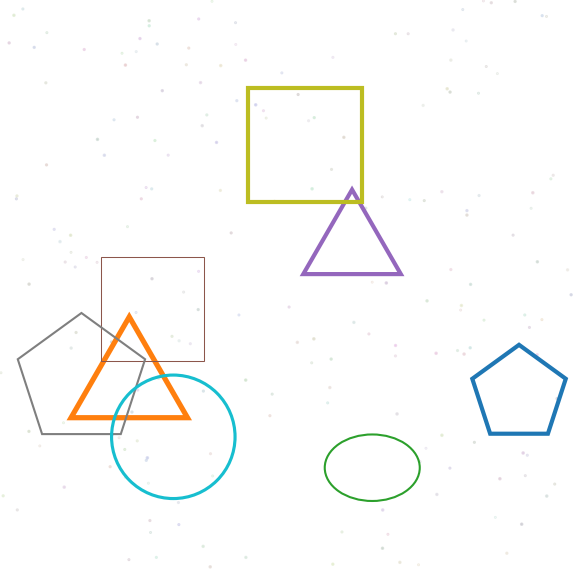[{"shape": "pentagon", "thickness": 2, "radius": 0.43, "center": [0.899, 0.317]}, {"shape": "triangle", "thickness": 2.5, "radius": 0.58, "center": [0.224, 0.334]}, {"shape": "oval", "thickness": 1, "radius": 0.41, "center": [0.645, 0.189]}, {"shape": "triangle", "thickness": 2, "radius": 0.49, "center": [0.61, 0.573]}, {"shape": "square", "thickness": 0.5, "radius": 0.45, "center": [0.264, 0.464]}, {"shape": "pentagon", "thickness": 1, "radius": 0.58, "center": [0.141, 0.341]}, {"shape": "square", "thickness": 2, "radius": 0.49, "center": [0.528, 0.748]}, {"shape": "circle", "thickness": 1.5, "radius": 0.53, "center": [0.3, 0.243]}]